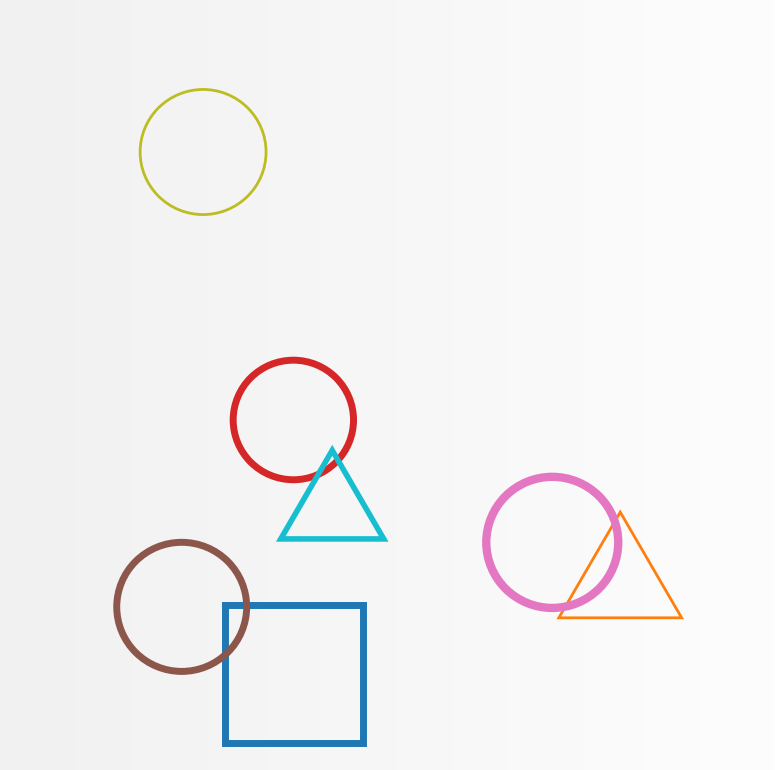[{"shape": "square", "thickness": 2.5, "radius": 0.45, "center": [0.379, 0.125]}, {"shape": "triangle", "thickness": 1, "radius": 0.46, "center": [0.8, 0.243]}, {"shape": "circle", "thickness": 2.5, "radius": 0.39, "center": [0.379, 0.455]}, {"shape": "circle", "thickness": 2.5, "radius": 0.42, "center": [0.234, 0.212]}, {"shape": "circle", "thickness": 3, "radius": 0.43, "center": [0.713, 0.296]}, {"shape": "circle", "thickness": 1, "radius": 0.41, "center": [0.262, 0.803]}, {"shape": "triangle", "thickness": 2, "radius": 0.38, "center": [0.429, 0.338]}]